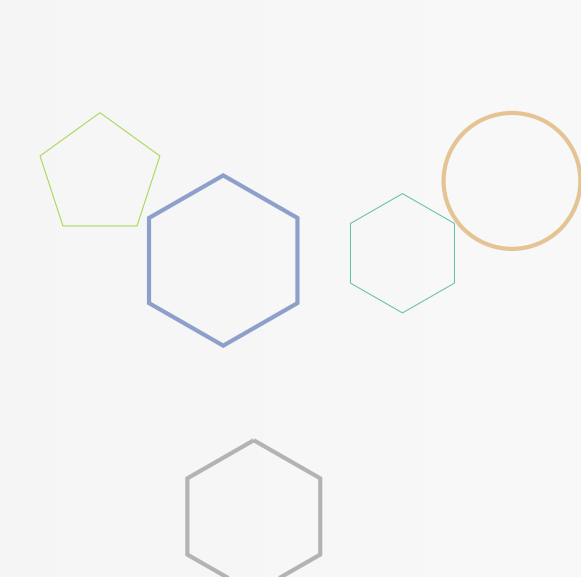[{"shape": "hexagon", "thickness": 0.5, "radius": 0.52, "center": [0.692, 0.561]}, {"shape": "hexagon", "thickness": 2, "radius": 0.74, "center": [0.384, 0.548]}, {"shape": "pentagon", "thickness": 0.5, "radius": 0.54, "center": [0.172, 0.696]}, {"shape": "circle", "thickness": 2, "radius": 0.59, "center": [0.881, 0.686]}, {"shape": "hexagon", "thickness": 2, "radius": 0.66, "center": [0.437, 0.105]}]